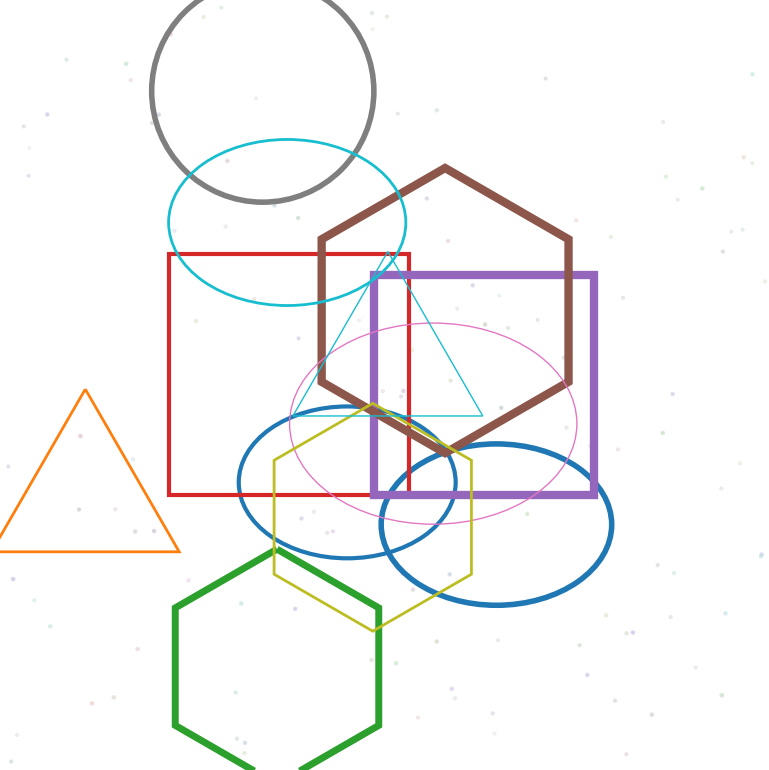[{"shape": "oval", "thickness": 1.5, "radius": 0.7, "center": [0.451, 0.374]}, {"shape": "oval", "thickness": 2, "radius": 0.75, "center": [0.645, 0.319]}, {"shape": "triangle", "thickness": 1, "radius": 0.7, "center": [0.111, 0.354]}, {"shape": "hexagon", "thickness": 2.5, "radius": 0.76, "center": [0.36, 0.134]}, {"shape": "square", "thickness": 1.5, "radius": 0.78, "center": [0.375, 0.514]}, {"shape": "square", "thickness": 3, "radius": 0.71, "center": [0.628, 0.5]}, {"shape": "hexagon", "thickness": 3, "radius": 0.93, "center": [0.578, 0.597]}, {"shape": "oval", "thickness": 0.5, "radius": 0.93, "center": [0.563, 0.45]}, {"shape": "circle", "thickness": 2, "radius": 0.72, "center": [0.341, 0.882]}, {"shape": "hexagon", "thickness": 1, "radius": 0.74, "center": [0.484, 0.328]}, {"shape": "oval", "thickness": 1, "radius": 0.77, "center": [0.373, 0.711]}, {"shape": "triangle", "thickness": 0.5, "radius": 0.71, "center": [0.504, 0.531]}]